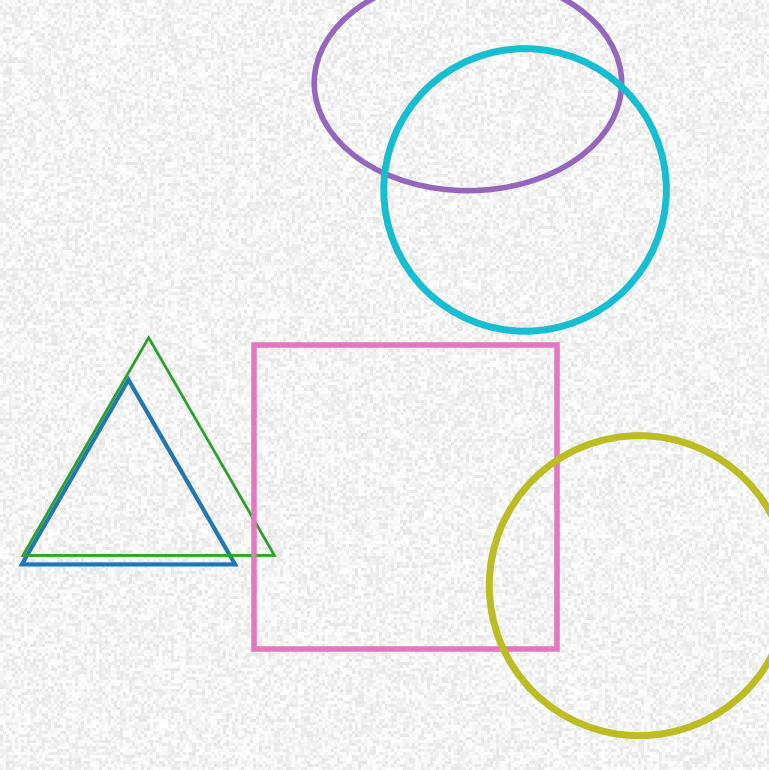[{"shape": "triangle", "thickness": 1.5, "radius": 0.8, "center": [0.167, 0.347]}, {"shape": "triangle", "thickness": 1, "radius": 0.94, "center": [0.193, 0.373]}, {"shape": "oval", "thickness": 2, "radius": 1.0, "center": [0.608, 0.892]}, {"shape": "square", "thickness": 2, "radius": 0.99, "center": [0.527, 0.355]}, {"shape": "circle", "thickness": 2.5, "radius": 0.97, "center": [0.83, 0.239]}, {"shape": "circle", "thickness": 2.5, "radius": 0.92, "center": [0.682, 0.753]}]